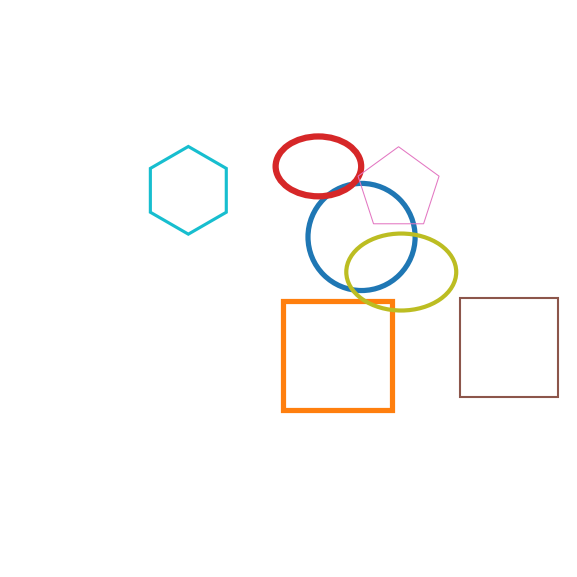[{"shape": "circle", "thickness": 2.5, "radius": 0.46, "center": [0.626, 0.589]}, {"shape": "square", "thickness": 2.5, "radius": 0.47, "center": [0.585, 0.383]}, {"shape": "oval", "thickness": 3, "radius": 0.37, "center": [0.551, 0.711]}, {"shape": "square", "thickness": 1, "radius": 0.43, "center": [0.882, 0.397]}, {"shape": "pentagon", "thickness": 0.5, "radius": 0.37, "center": [0.69, 0.671]}, {"shape": "oval", "thickness": 2, "radius": 0.48, "center": [0.695, 0.528]}, {"shape": "hexagon", "thickness": 1.5, "radius": 0.38, "center": [0.326, 0.67]}]